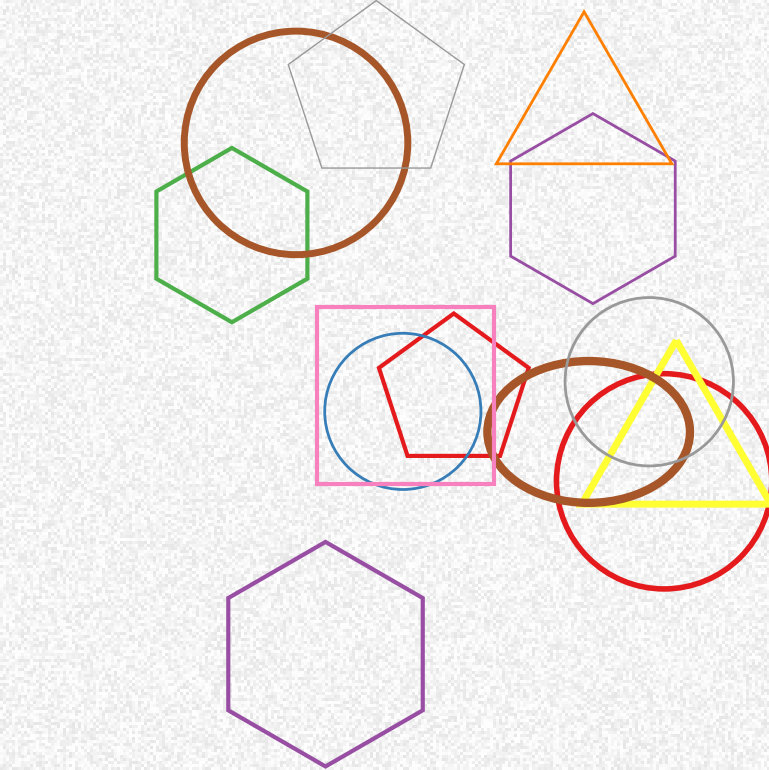[{"shape": "pentagon", "thickness": 1.5, "radius": 0.51, "center": [0.589, 0.491]}, {"shape": "circle", "thickness": 2, "radius": 0.7, "center": [0.862, 0.375]}, {"shape": "circle", "thickness": 1, "radius": 0.51, "center": [0.523, 0.466]}, {"shape": "hexagon", "thickness": 1.5, "radius": 0.57, "center": [0.301, 0.695]}, {"shape": "hexagon", "thickness": 1, "radius": 0.62, "center": [0.77, 0.729]}, {"shape": "hexagon", "thickness": 1.5, "radius": 0.73, "center": [0.423, 0.15]}, {"shape": "triangle", "thickness": 1, "radius": 0.66, "center": [0.759, 0.853]}, {"shape": "triangle", "thickness": 2.5, "radius": 0.71, "center": [0.878, 0.416]}, {"shape": "oval", "thickness": 3, "radius": 0.66, "center": [0.765, 0.439]}, {"shape": "circle", "thickness": 2.5, "radius": 0.73, "center": [0.384, 0.814]}, {"shape": "square", "thickness": 1.5, "radius": 0.57, "center": [0.526, 0.487]}, {"shape": "pentagon", "thickness": 0.5, "radius": 0.6, "center": [0.489, 0.879]}, {"shape": "circle", "thickness": 1, "radius": 0.55, "center": [0.843, 0.504]}]